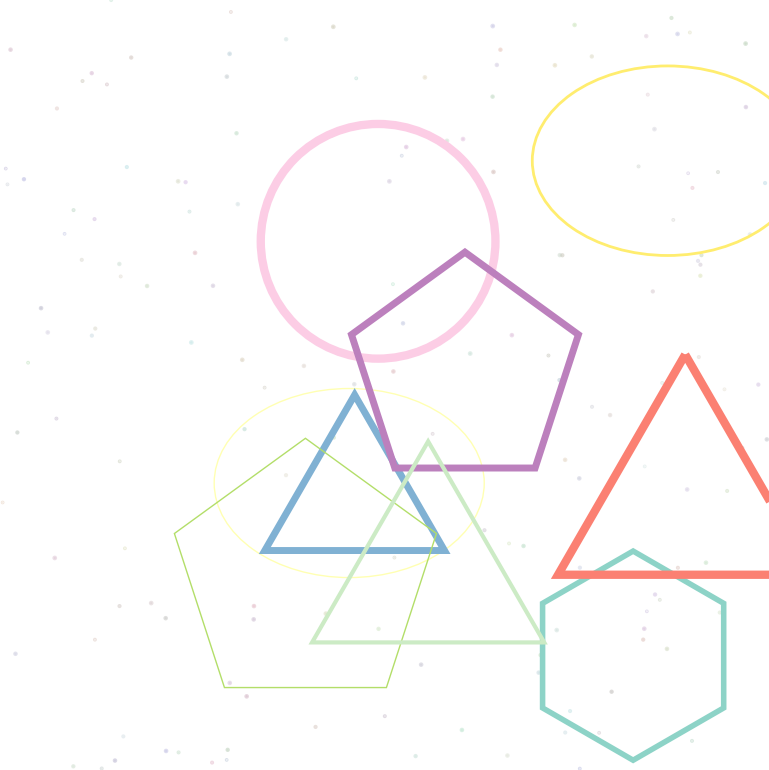[{"shape": "hexagon", "thickness": 2, "radius": 0.68, "center": [0.822, 0.149]}, {"shape": "oval", "thickness": 0.5, "radius": 0.88, "center": [0.454, 0.373]}, {"shape": "triangle", "thickness": 3, "radius": 0.95, "center": [0.89, 0.349]}, {"shape": "triangle", "thickness": 2.5, "radius": 0.67, "center": [0.461, 0.352]}, {"shape": "pentagon", "thickness": 0.5, "radius": 0.89, "center": [0.397, 0.252]}, {"shape": "circle", "thickness": 3, "radius": 0.76, "center": [0.491, 0.687]}, {"shape": "pentagon", "thickness": 2.5, "radius": 0.77, "center": [0.604, 0.518]}, {"shape": "triangle", "thickness": 1.5, "radius": 0.87, "center": [0.556, 0.253]}, {"shape": "oval", "thickness": 1, "radius": 0.88, "center": [0.867, 0.791]}]